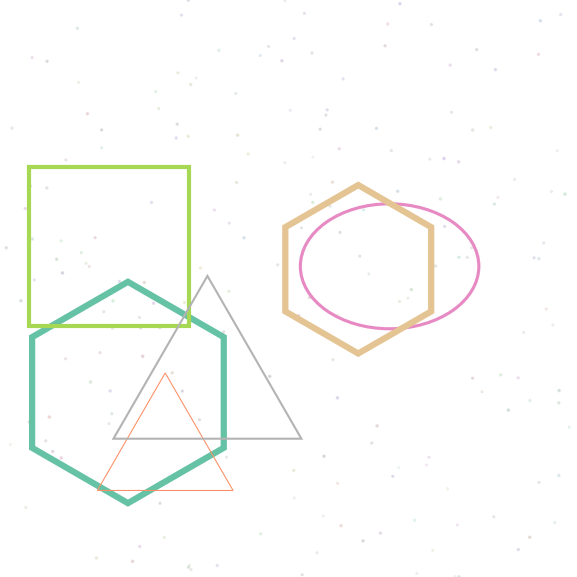[{"shape": "hexagon", "thickness": 3, "radius": 0.96, "center": [0.222, 0.32]}, {"shape": "triangle", "thickness": 0.5, "radius": 0.68, "center": [0.286, 0.218]}, {"shape": "oval", "thickness": 1.5, "radius": 0.77, "center": [0.675, 0.538]}, {"shape": "square", "thickness": 2, "radius": 0.69, "center": [0.189, 0.572]}, {"shape": "hexagon", "thickness": 3, "radius": 0.73, "center": [0.62, 0.533]}, {"shape": "triangle", "thickness": 1, "radius": 0.94, "center": [0.359, 0.333]}]